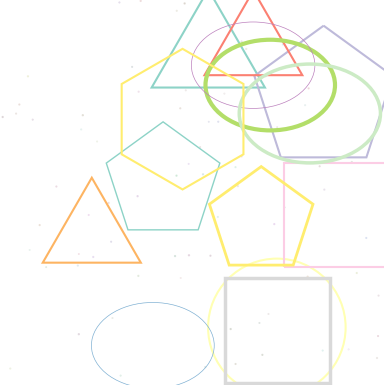[{"shape": "triangle", "thickness": 1.5, "radius": 0.85, "center": [0.541, 0.858]}, {"shape": "pentagon", "thickness": 1, "radius": 0.78, "center": [0.424, 0.528]}, {"shape": "circle", "thickness": 1.5, "radius": 0.89, "center": [0.719, 0.15]}, {"shape": "pentagon", "thickness": 1.5, "radius": 0.95, "center": [0.841, 0.744]}, {"shape": "triangle", "thickness": 1.5, "radius": 0.73, "center": [0.658, 0.878]}, {"shape": "oval", "thickness": 0.5, "radius": 0.8, "center": [0.397, 0.103]}, {"shape": "triangle", "thickness": 1.5, "radius": 0.74, "center": [0.238, 0.391]}, {"shape": "oval", "thickness": 3, "radius": 0.84, "center": [0.702, 0.779]}, {"shape": "square", "thickness": 1.5, "radius": 0.68, "center": [0.873, 0.442]}, {"shape": "square", "thickness": 2.5, "radius": 0.68, "center": [0.72, 0.141]}, {"shape": "oval", "thickness": 0.5, "radius": 0.8, "center": [0.657, 0.831]}, {"shape": "oval", "thickness": 2.5, "radius": 0.92, "center": [0.805, 0.705]}, {"shape": "hexagon", "thickness": 1.5, "radius": 0.91, "center": [0.474, 0.691]}, {"shape": "pentagon", "thickness": 2, "radius": 0.71, "center": [0.678, 0.426]}]